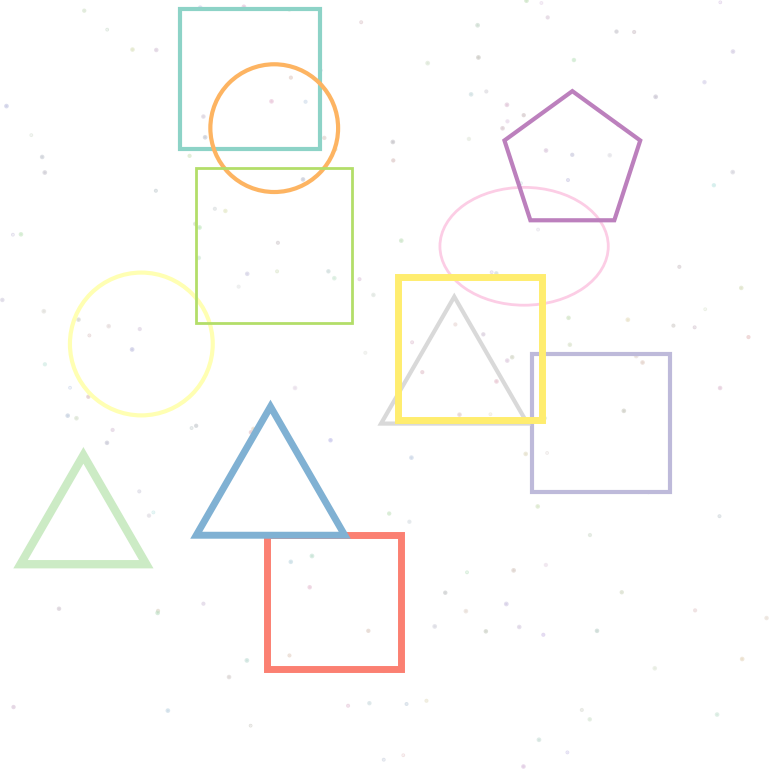[{"shape": "square", "thickness": 1.5, "radius": 0.46, "center": [0.325, 0.897]}, {"shape": "circle", "thickness": 1.5, "radius": 0.46, "center": [0.184, 0.553]}, {"shape": "square", "thickness": 1.5, "radius": 0.45, "center": [0.781, 0.45]}, {"shape": "square", "thickness": 2.5, "radius": 0.43, "center": [0.434, 0.218]}, {"shape": "triangle", "thickness": 2.5, "radius": 0.56, "center": [0.351, 0.361]}, {"shape": "circle", "thickness": 1.5, "radius": 0.41, "center": [0.356, 0.834]}, {"shape": "square", "thickness": 1, "radius": 0.5, "center": [0.356, 0.681]}, {"shape": "oval", "thickness": 1, "radius": 0.55, "center": [0.681, 0.68]}, {"shape": "triangle", "thickness": 1.5, "radius": 0.55, "center": [0.59, 0.505]}, {"shape": "pentagon", "thickness": 1.5, "radius": 0.46, "center": [0.743, 0.789]}, {"shape": "triangle", "thickness": 3, "radius": 0.47, "center": [0.108, 0.314]}, {"shape": "square", "thickness": 2.5, "radius": 0.47, "center": [0.61, 0.548]}]